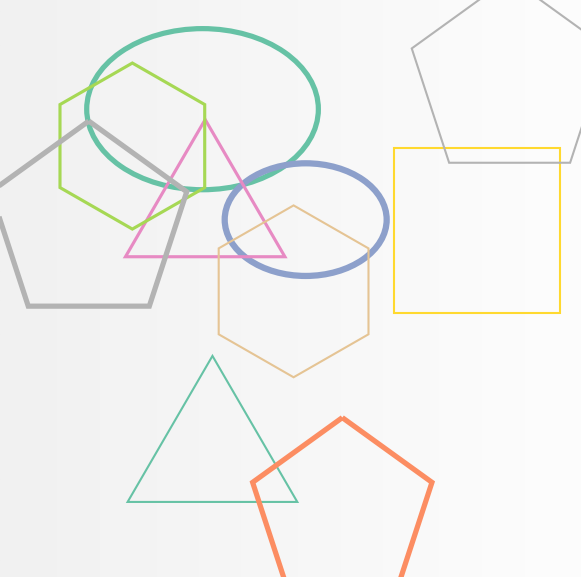[{"shape": "triangle", "thickness": 1, "radius": 0.84, "center": [0.366, 0.214]}, {"shape": "oval", "thickness": 2.5, "radius": 1.0, "center": [0.348, 0.81]}, {"shape": "pentagon", "thickness": 2.5, "radius": 0.81, "center": [0.589, 0.114]}, {"shape": "oval", "thickness": 3, "radius": 0.7, "center": [0.526, 0.619]}, {"shape": "triangle", "thickness": 1.5, "radius": 0.79, "center": [0.353, 0.634]}, {"shape": "hexagon", "thickness": 1.5, "radius": 0.72, "center": [0.228, 0.746]}, {"shape": "square", "thickness": 1, "radius": 0.71, "center": [0.821, 0.6]}, {"shape": "hexagon", "thickness": 1, "radius": 0.74, "center": [0.505, 0.495]}, {"shape": "pentagon", "thickness": 2.5, "radius": 0.89, "center": [0.153, 0.612]}, {"shape": "pentagon", "thickness": 1, "radius": 0.89, "center": [0.877, 0.861]}]